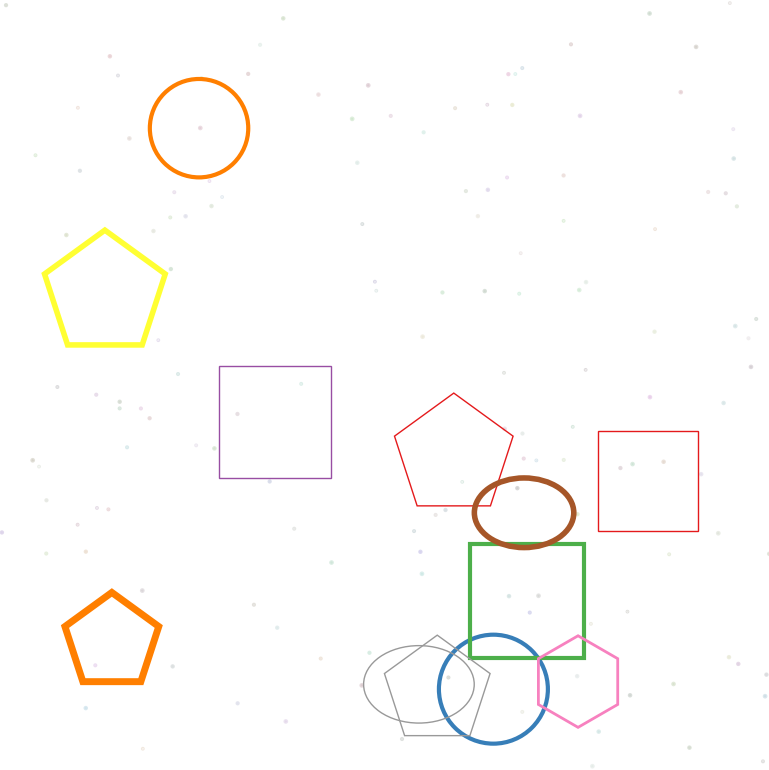[{"shape": "pentagon", "thickness": 0.5, "radius": 0.4, "center": [0.589, 0.409]}, {"shape": "square", "thickness": 0.5, "radius": 0.32, "center": [0.841, 0.375]}, {"shape": "circle", "thickness": 1.5, "radius": 0.35, "center": [0.641, 0.105]}, {"shape": "square", "thickness": 1.5, "radius": 0.37, "center": [0.685, 0.219]}, {"shape": "square", "thickness": 0.5, "radius": 0.37, "center": [0.357, 0.452]}, {"shape": "pentagon", "thickness": 2.5, "radius": 0.32, "center": [0.145, 0.167]}, {"shape": "circle", "thickness": 1.5, "radius": 0.32, "center": [0.258, 0.834]}, {"shape": "pentagon", "thickness": 2, "radius": 0.41, "center": [0.136, 0.619]}, {"shape": "oval", "thickness": 2, "radius": 0.32, "center": [0.681, 0.334]}, {"shape": "hexagon", "thickness": 1, "radius": 0.3, "center": [0.751, 0.115]}, {"shape": "oval", "thickness": 0.5, "radius": 0.36, "center": [0.544, 0.111]}, {"shape": "pentagon", "thickness": 0.5, "radius": 0.36, "center": [0.568, 0.103]}]